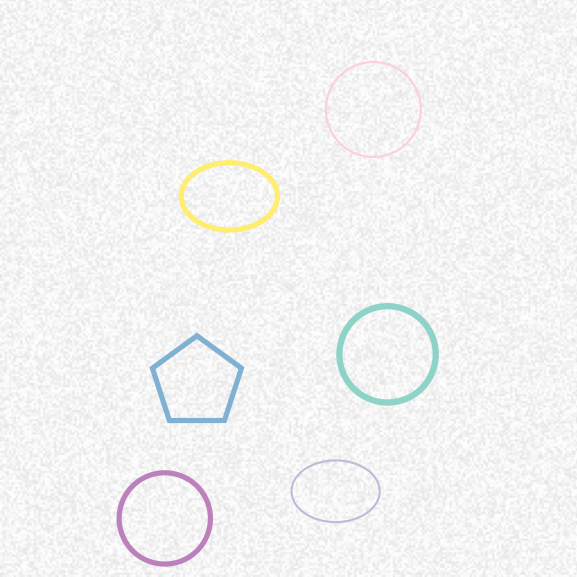[{"shape": "circle", "thickness": 3, "radius": 0.42, "center": [0.671, 0.386]}, {"shape": "oval", "thickness": 1, "radius": 0.38, "center": [0.581, 0.148]}, {"shape": "pentagon", "thickness": 2.5, "radius": 0.41, "center": [0.341, 0.337]}, {"shape": "circle", "thickness": 1, "radius": 0.41, "center": [0.646, 0.81]}, {"shape": "circle", "thickness": 2.5, "radius": 0.4, "center": [0.285, 0.101]}, {"shape": "oval", "thickness": 2.5, "radius": 0.42, "center": [0.397, 0.659]}]